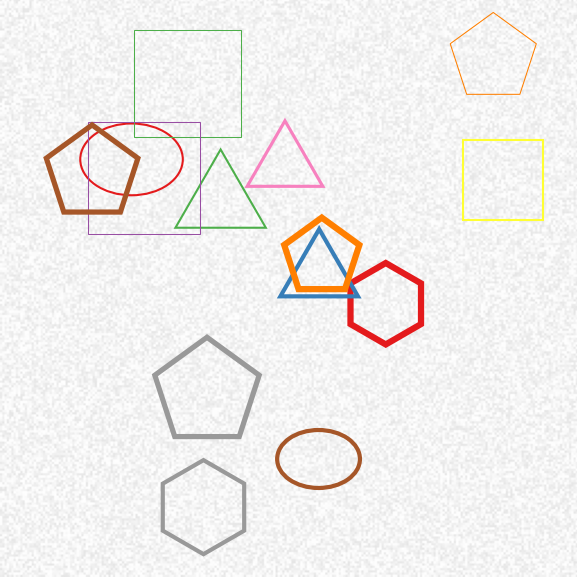[{"shape": "hexagon", "thickness": 3, "radius": 0.35, "center": [0.668, 0.473]}, {"shape": "oval", "thickness": 1, "radius": 0.44, "center": [0.228, 0.723]}, {"shape": "triangle", "thickness": 2, "radius": 0.39, "center": [0.553, 0.525]}, {"shape": "square", "thickness": 0.5, "radius": 0.46, "center": [0.325, 0.854]}, {"shape": "triangle", "thickness": 1, "radius": 0.45, "center": [0.382, 0.65]}, {"shape": "square", "thickness": 0.5, "radius": 0.49, "center": [0.249, 0.691]}, {"shape": "pentagon", "thickness": 3, "radius": 0.34, "center": [0.557, 0.554]}, {"shape": "pentagon", "thickness": 0.5, "radius": 0.39, "center": [0.854, 0.899]}, {"shape": "square", "thickness": 1, "radius": 0.35, "center": [0.871, 0.688]}, {"shape": "oval", "thickness": 2, "radius": 0.36, "center": [0.552, 0.204]}, {"shape": "pentagon", "thickness": 2.5, "radius": 0.42, "center": [0.159, 0.699]}, {"shape": "triangle", "thickness": 1.5, "radius": 0.38, "center": [0.493, 0.714]}, {"shape": "hexagon", "thickness": 2, "radius": 0.41, "center": [0.352, 0.121]}, {"shape": "pentagon", "thickness": 2.5, "radius": 0.48, "center": [0.358, 0.32]}]